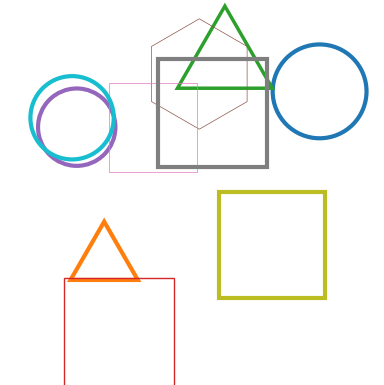[{"shape": "circle", "thickness": 3, "radius": 0.61, "center": [0.83, 0.763]}, {"shape": "triangle", "thickness": 3, "radius": 0.5, "center": [0.271, 0.323]}, {"shape": "triangle", "thickness": 2.5, "radius": 0.71, "center": [0.584, 0.842]}, {"shape": "square", "thickness": 1, "radius": 0.71, "center": [0.31, 0.135]}, {"shape": "circle", "thickness": 3, "radius": 0.5, "center": [0.199, 0.67]}, {"shape": "hexagon", "thickness": 0.5, "radius": 0.72, "center": [0.518, 0.808]}, {"shape": "square", "thickness": 0.5, "radius": 0.57, "center": [0.397, 0.669]}, {"shape": "square", "thickness": 3, "radius": 0.7, "center": [0.552, 0.707]}, {"shape": "square", "thickness": 3, "radius": 0.69, "center": [0.708, 0.364]}, {"shape": "circle", "thickness": 3, "radius": 0.54, "center": [0.187, 0.694]}]